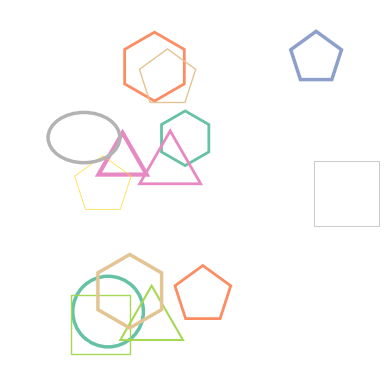[{"shape": "circle", "thickness": 2.5, "radius": 0.46, "center": [0.281, 0.191]}, {"shape": "hexagon", "thickness": 2, "radius": 0.35, "center": [0.481, 0.641]}, {"shape": "hexagon", "thickness": 2, "radius": 0.45, "center": [0.401, 0.827]}, {"shape": "pentagon", "thickness": 2, "radius": 0.38, "center": [0.527, 0.234]}, {"shape": "pentagon", "thickness": 2.5, "radius": 0.35, "center": [0.821, 0.849]}, {"shape": "triangle", "thickness": 3, "radius": 0.36, "center": [0.318, 0.583]}, {"shape": "triangle", "thickness": 2, "radius": 0.46, "center": [0.442, 0.568]}, {"shape": "triangle", "thickness": 1.5, "radius": 0.47, "center": [0.394, 0.164]}, {"shape": "square", "thickness": 1, "radius": 0.39, "center": [0.26, 0.158]}, {"shape": "pentagon", "thickness": 0.5, "radius": 0.39, "center": [0.267, 0.519]}, {"shape": "pentagon", "thickness": 1, "radius": 0.38, "center": [0.435, 0.796]}, {"shape": "hexagon", "thickness": 2.5, "radius": 0.48, "center": [0.337, 0.244]}, {"shape": "square", "thickness": 0.5, "radius": 0.42, "center": [0.899, 0.496]}, {"shape": "oval", "thickness": 2.5, "radius": 0.47, "center": [0.218, 0.643]}]